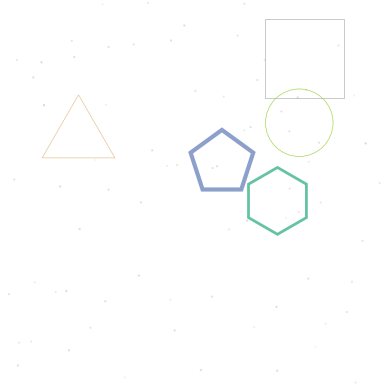[{"shape": "hexagon", "thickness": 2, "radius": 0.43, "center": [0.721, 0.478]}, {"shape": "pentagon", "thickness": 3, "radius": 0.43, "center": [0.576, 0.577]}, {"shape": "circle", "thickness": 0.5, "radius": 0.44, "center": [0.777, 0.681]}, {"shape": "triangle", "thickness": 0.5, "radius": 0.55, "center": [0.204, 0.645]}, {"shape": "square", "thickness": 0.5, "radius": 0.51, "center": [0.79, 0.849]}]